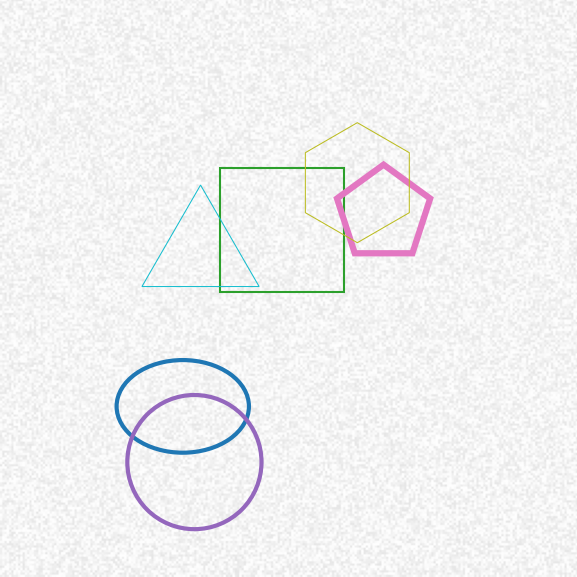[{"shape": "oval", "thickness": 2, "radius": 0.57, "center": [0.316, 0.295]}, {"shape": "square", "thickness": 1, "radius": 0.54, "center": [0.488, 0.601]}, {"shape": "circle", "thickness": 2, "radius": 0.58, "center": [0.337, 0.199]}, {"shape": "pentagon", "thickness": 3, "radius": 0.42, "center": [0.664, 0.629]}, {"shape": "hexagon", "thickness": 0.5, "radius": 0.52, "center": [0.619, 0.683]}, {"shape": "triangle", "thickness": 0.5, "radius": 0.59, "center": [0.347, 0.562]}]